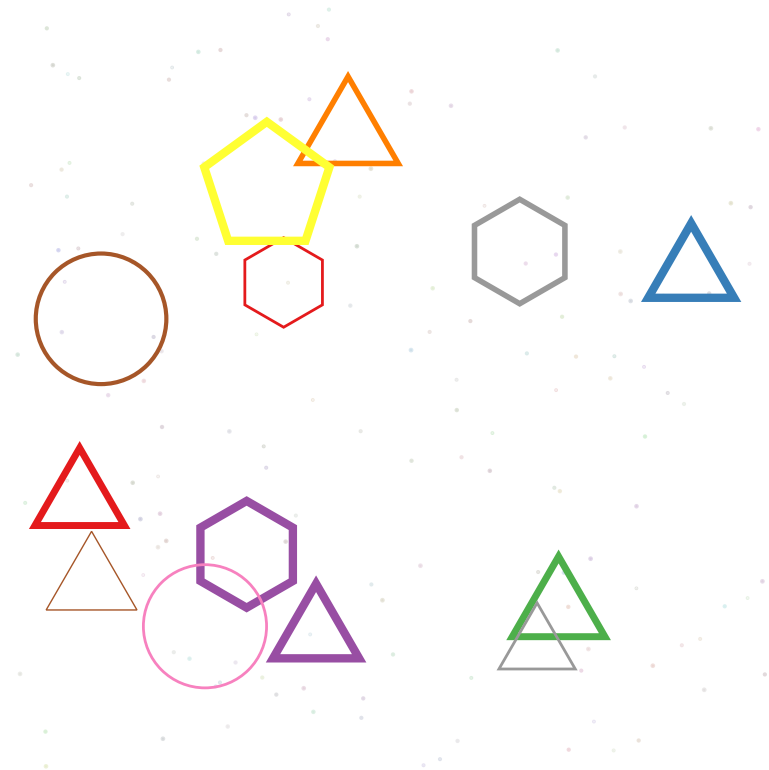[{"shape": "hexagon", "thickness": 1, "radius": 0.29, "center": [0.368, 0.633]}, {"shape": "triangle", "thickness": 2.5, "radius": 0.34, "center": [0.103, 0.351]}, {"shape": "triangle", "thickness": 3, "radius": 0.32, "center": [0.898, 0.645]}, {"shape": "triangle", "thickness": 2.5, "radius": 0.35, "center": [0.725, 0.208]}, {"shape": "hexagon", "thickness": 3, "radius": 0.35, "center": [0.32, 0.28]}, {"shape": "triangle", "thickness": 3, "radius": 0.32, "center": [0.41, 0.177]}, {"shape": "triangle", "thickness": 2, "radius": 0.38, "center": [0.452, 0.825]}, {"shape": "pentagon", "thickness": 3, "radius": 0.43, "center": [0.347, 0.756]}, {"shape": "triangle", "thickness": 0.5, "radius": 0.34, "center": [0.119, 0.242]}, {"shape": "circle", "thickness": 1.5, "radius": 0.42, "center": [0.131, 0.586]}, {"shape": "circle", "thickness": 1, "radius": 0.4, "center": [0.266, 0.187]}, {"shape": "hexagon", "thickness": 2, "radius": 0.34, "center": [0.675, 0.673]}, {"shape": "triangle", "thickness": 1, "radius": 0.29, "center": [0.698, 0.16]}]